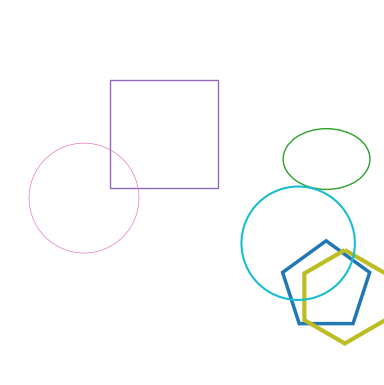[{"shape": "pentagon", "thickness": 2.5, "radius": 0.59, "center": [0.847, 0.256]}, {"shape": "oval", "thickness": 1, "radius": 0.56, "center": [0.848, 0.587]}, {"shape": "square", "thickness": 1, "radius": 0.7, "center": [0.426, 0.653]}, {"shape": "circle", "thickness": 0.5, "radius": 0.71, "center": [0.218, 0.485]}, {"shape": "hexagon", "thickness": 3, "radius": 0.61, "center": [0.896, 0.229]}, {"shape": "circle", "thickness": 1.5, "radius": 0.74, "center": [0.774, 0.368]}]